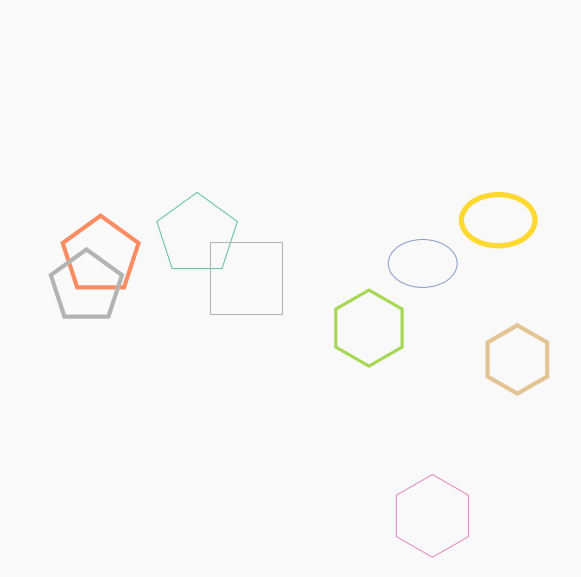[{"shape": "pentagon", "thickness": 0.5, "radius": 0.36, "center": [0.339, 0.593]}, {"shape": "pentagon", "thickness": 2, "radius": 0.34, "center": [0.173, 0.557]}, {"shape": "oval", "thickness": 0.5, "radius": 0.3, "center": [0.727, 0.543]}, {"shape": "hexagon", "thickness": 0.5, "radius": 0.36, "center": [0.744, 0.106]}, {"shape": "hexagon", "thickness": 1.5, "radius": 0.33, "center": [0.635, 0.431]}, {"shape": "oval", "thickness": 2.5, "radius": 0.32, "center": [0.857, 0.618]}, {"shape": "hexagon", "thickness": 2, "radius": 0.3, "center": [0.89, 0.377]}, {"shape": "pentagon", "thickness": 2, "radius": 0.32, "center": [0.149, 0.503]}, {"shape": "square", "thickness": 0.5, "radius": 0.31, "center": [0.423, 0.518]}]